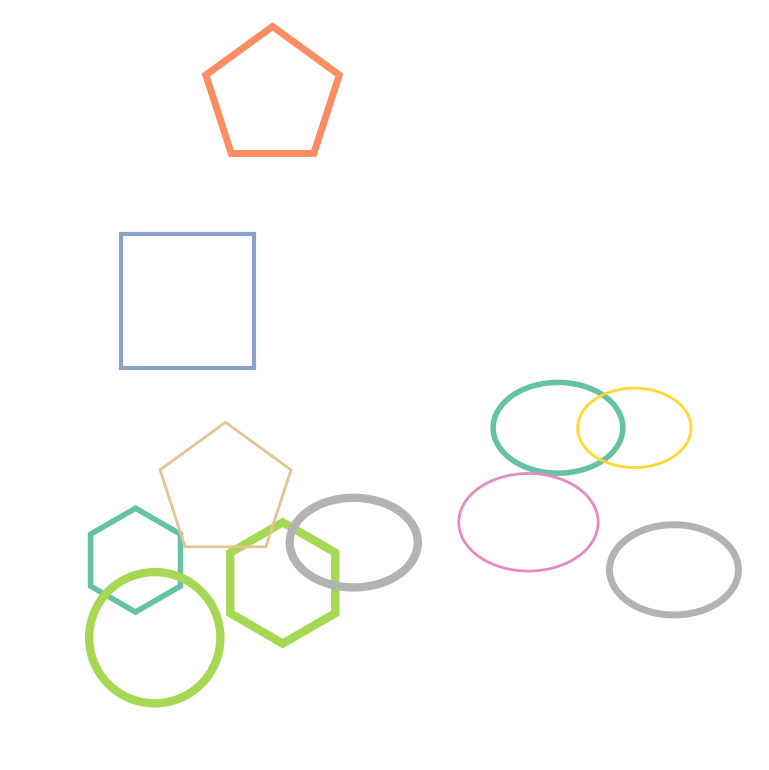[{"shape": "oval", "thickness": 2, "radius": 0.42, "center": [0.725, 0.444]}, {"shape": "hexagon", "thickness": 2, "radius": 0.34, "center": [0.176, 0.273]}, {"shape": "pentagon", "thickness": 2.5, "radius": 0.46, "center": [0.354, 0.874]}, {"shape": "square", "thickness": 1.5, "radius": 0.43, "center": [0.243, 0.609]}, {"shape": "oval", "thickness": 1, "radius": 0.45, "center": [0.686, 0.322]}, {"shape": "circle", "thickness": 3, "radius": 0.43, "center": [0.201, 0.172]}, {"shape": "hexagon", "thickness": 3, "radius": 0.39, "center": [0.367, 0.243]}, {"shape": "oval", "thickness": 1, "radius": 0.37, "center": [0.824, 0.444]}, {"shape": "pentagon", "thickness": 1, "radius": 0.45, "center": [0.293, 0.362]}, {"shape": "oval", "thickness": 2.5, "radius": 0.42, "center": [0.875, 0.26]}, {"shape": "oval", "thickness": 3, "radius": 0.42, "center": [0.459, 0.295]}]